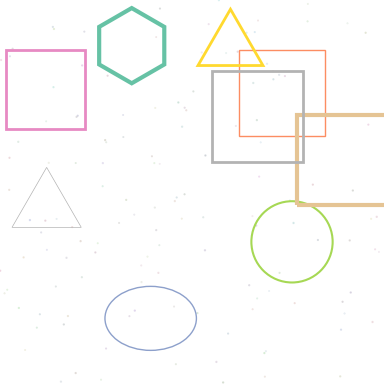[{"shape": "hexagon", "thickness": 3, "radius": 0.49, "center": [0.342, 0.881]}, {"shape": "square", "thickness": 1, "radius": 0.56, "center": [0.733, 0.759]}, {"shape": "oval", "thickness": 1, "radius": 0.59, "center": [0.391, 0.173]}, {"shape": "square", "thickness": 2, "radius": 0.51, "center": [0.119, 0.767]}, {"shape": "circle", "thickness": 1.5, "radius": 0.53, "center": [0.758, 0.372]}, {"shape": "triangle", "thickness": 2, "radius": 0.49, "center": [0.599, 0.879]}, {"shape": "square", "thickness": 3, "radius": 0.58, "center": [0.887, 0.584]}, {"shape": "square", "thickness": 2, "radius": 0.59, "center": [0.67, 0.697]}, {"shape": "triangle", "thickness": 0.5, "radius": 0.52, "center": [0.121, 0.461]}]